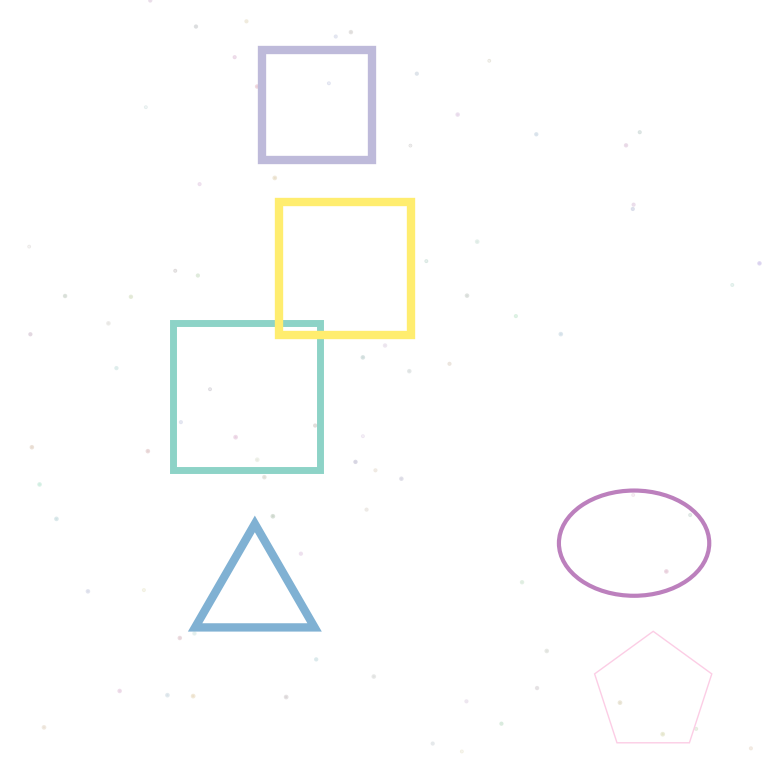[{"shape": "square", "thickness": 2.5, "radius": 0.48, "center": [0.32, 0.486]}, {"shape": "square", "thickness": 3, "radius": 0.36, "center": [0.412, 0.863]}, {"shape": "triangle", "thickness": 3, "radius": 0.45, "center": [0.331, 0.23]}, {"shape": "pentagon", "thickness": 0.5, "radius": 0.4, "center": [0.848, 0.1]}, {"shape": "oval", "thickness": 1.5, "radius": 0.49, "center": [0.823, 0.295]}, {"shape": "square", "thickness": 3, "radius": 0.43, "center": [0.448, 0.651]}]